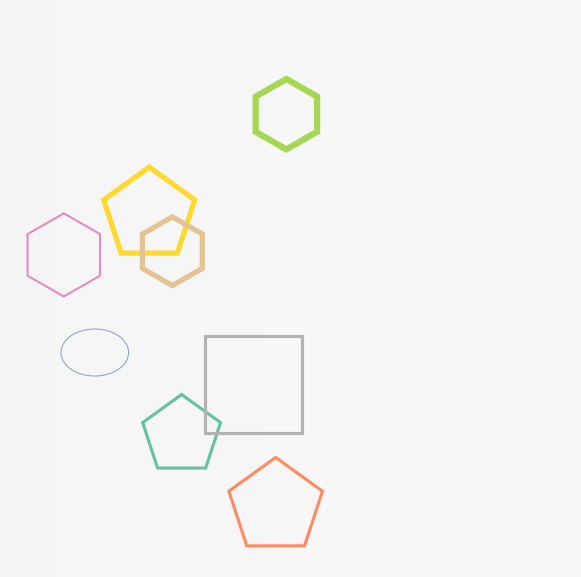[{"shape": "pentagon", "thickness": 1.5, "radius": 0.35, "center": [0.312, 0.246]}, {"shape": "pentagon", "thickness": 1.5, "radius": 0.42, "center": [0.474, 0.122]}, {"shape": "oval", "thickness": 0.5, "radius": 0.29, "center": [0.163, 0.389]}, {"shape": "hexagon", "thickness": 1, "radius": 0.36, "center": [0.11, 0.558]}, {"shape": "hexagon", "thickness": 3, "radius": 0.3, "center": [0.493, 0.801]}, {"shape": "pentagon", "thickness": 2.5, "radius": 0.41, "center": [0.257, 0.628]}, {"shape": "hexagon", "thickness": 2.5, "radius": 0.3, "center": [0.296, 0.564]}, {"shape": "square", "thickness": 1.5, "radius": 0.42, "center": [0.436, 0.333]}]